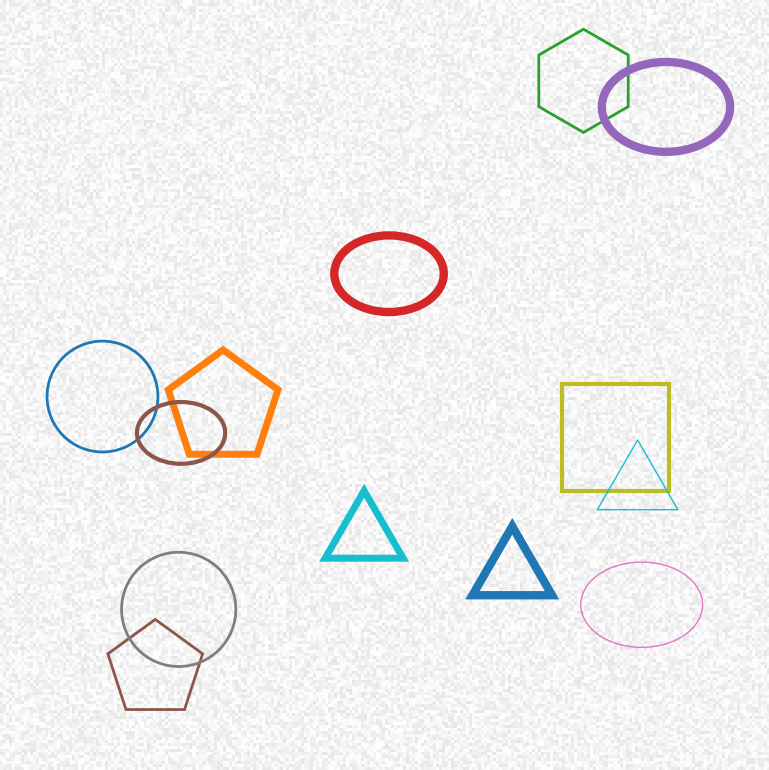[{"shape": "circle", "thickness": 1, "radius": 0.36, "center": [0.133, 0.485]}, {"shape": "triangle", "thickness": 3, "radius": 0.3, "center": [0.665, 0.257]}, {"shape": "pentagon", "thickness": 2.5, "radius": 0.37, "center": [0.29, 0.471]}, {"shape": "hexagon", "thickness": 1, "radius": 0.34, "center": [0.758, 0.895]}, {"shape": "oval", "thickness": 3, "radius": 0.36, "center": [0.505, 0.645]}, {"shape": "oval", "thickness": 3, "radius": 0.42, "center": [0.865, 0.861]}, {"shape": "pentagon", "thickness": 1, "radius": 0.32, "center": [0.202, 0.131]}, {"shape": "oval", "thickness": 1.5, "radius": 0.29, "center": [0.235, 0.438]}, {"shape": "oval", "thickness": 0.5, "radius": 0.4, "center": [0.833, 0.215]}, {"shape": "circle", "thickness": 1, "radius": 0.37, "center": [0.232, 0.209]}, {"shape": "square", "thickness": 1.5, "radius": 0.35, "center": [0.799, 0.432]}, {"shape": "triangle", "thickness": 0.5, "radius": 0.3, "center": [0.828, 0.368]}, {"shape": "triangle", "thickness": 2.5, "radius": 0.29, "center": [0.473, 0.304]}]